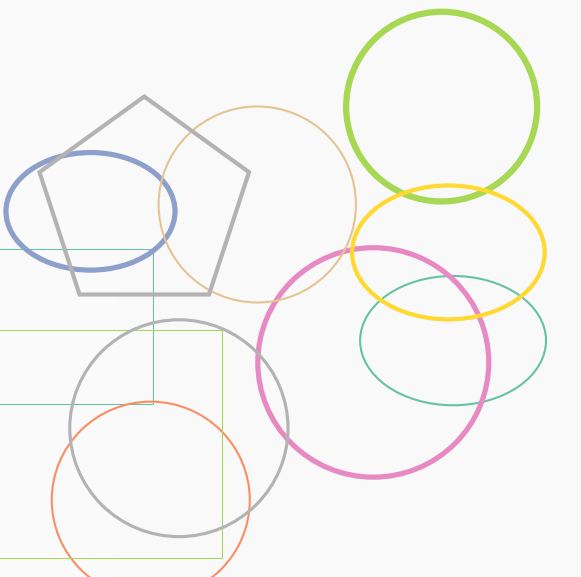[{"shape": "oval", "thickness": 1, "radius": 0.8, "center": [0.779, 0.409]}, {"shape": "square", "thickness": 0.5, "radius": 0.67, "center": [0.13, 0.434]}, {"shape": "circle", "thickness": 1, "radius": 0.85, "center": [0.259, 0.133]}, {"shape": "oval", "thickness": 2.5, "radius": 0.73, "center": [0.156, 0.633]}, {"shape": "circle", "thickness": 2.5, "radius": 0.99, "center": [0.642, 0.372]}, {"shape": "square", "thickness": 0.5, "radius": 0.99, "center": [0.185, 0.231]}, {"shape": "circle", "thickness": 3, "radius": 0.82, "center": [0.76, 0.815]}, {"shape": "oval", "thickness": 2, "radius": 0.83, "center": [0.772, 0.562]}, {"shape": "circle", "thickness": 1, "radius": 0.85, "center": [0.443, 0.645]}, {"shape": "circle", "thickness": 1.5, "radius": 0.94, "center": [0.308, 0.258]}, {"shape": "pentagon", "thickness": 2, "radius": 0.95, "center": [0.248, 0.642]}]